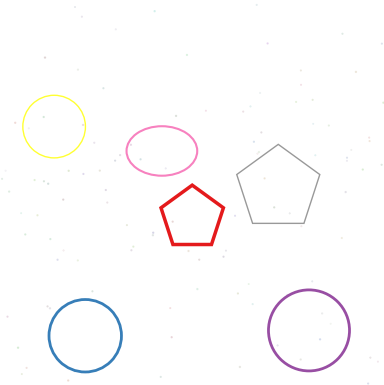[{"shape": "pentagon", "thickness": 2.5, "radius": 0.43, "center": [0.499, 0.434]}, {"shape": "circle", "thickness": 2, "radius": 0.47, "center": [0.221, 0.128]}, {"shape": "circle", "thickness": 2, "radius": 0.53, "center": [0.803, 0.142]}, {"shape": "circle", "thickness": 1, "radius": 0.41, "center": [0.141, 0.671]}, {"shape": "oval", "thickness": 1.5, "radius": 0.46, "center": [0.42, 0.608]}, {"shape": "pentagon", "thickness": 1, "radius": 0.57, "center": [0.723, 0.512]}]